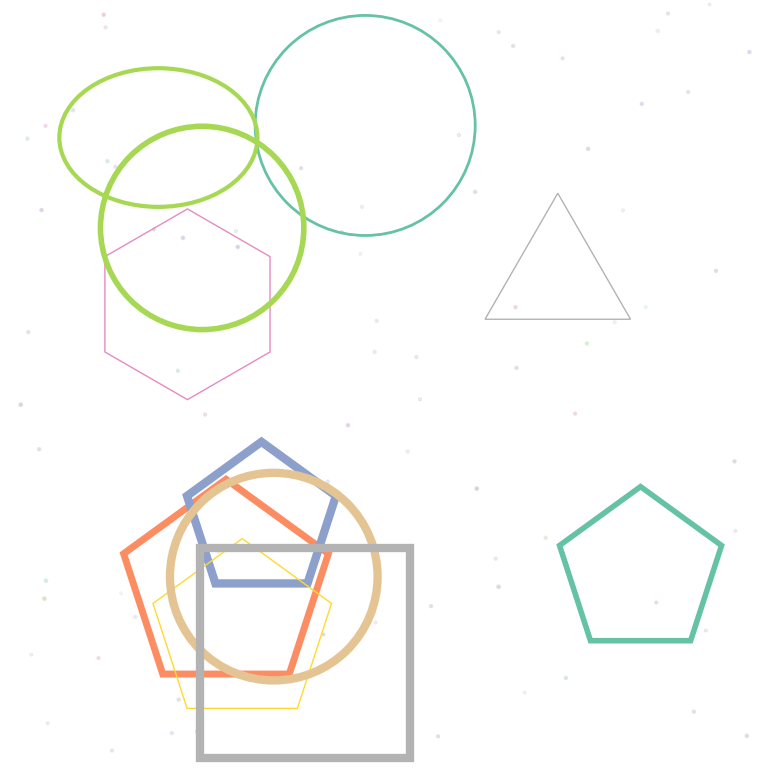[{"shape": "pentagon", "thickness": 2, "radius": 0.55, "center": [0.832, 0.257]}, {"shape": "circle", "thickness": 1, "radius": 0.71, "center": [0.474, 0.837]}, {"shape": "pentagon", "thickness": 2.5, "radius": 0.7, "center": [0.294, 0.238]}, {"shape": "pentagon", "thickness": 3, "radius": 0.51, "center": [0.34, 0.325]}, {"shape": "hexagon", "thickness": 0.5, "radius": 0.62, "center": [0.243, 0.605]}, {"shape": "oval", "thickness": 1.5, "radius": 0.64, "center": [0.206, 0.821]}, {"shape": "circle", "thickness": 2, "radius": 0.66, "center": [0.263, 0.704]}, {"shape": "pentagon", "thickness": 0.5, "radius": 0.61, "center": [0.315, 0.179]}, {"shape": "circle", "thickness": 3, "radius": 0.67, "center": [0.356, 0.251]}, {"shape": "square", "thickness": 3, "radius": 0.68, "center": [0.396, 0.152]}, {"shape": "triangle", "thickness": 0.5, "radius": 0.55, "center": [0.724, 0.64]}]